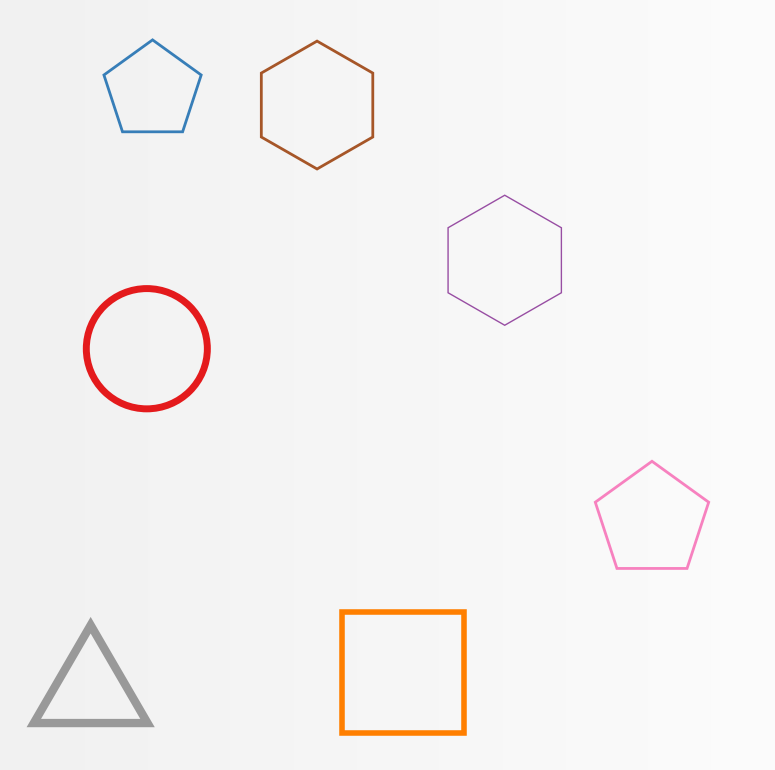[{"shape": "circle", "thickness": 2.5, "radius": 0.39, "center": [0.189, 0.547]}, {"shape": "pentagon", "thickness": 1, "radius": 0.33, "center": [0.197, 0.882]}, {"shape": "hexagon", "thickness": 0.5, "radius": 0.42, "center": [0.651, 0.662]}, {"shape": "square", "thickness": 2, "radius": 0.39, "center": [0.52, 0.126]}, {"shape": "hexagon", "thickness": 1, "radius": 0.42, "center": [0.409, 0.864]}, {"shape": "pentagon", "thickness": 1, "radius": 0.38, "center": [0.841, 0.324]}, {"shape": "triangle", "thickness": 3, "radius": 0.42, "center": [0.117, 0.103]}]